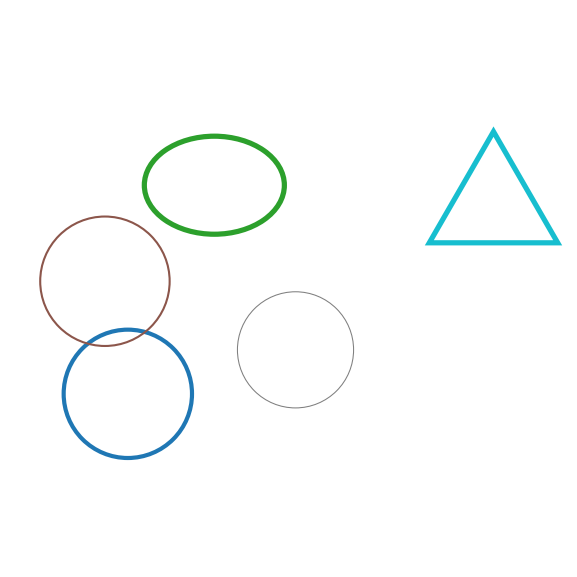[{"shape": "circle", "thickness": 2, "radius": 0.56, "center": [0.221, 0.317]}, {"shape": "oval", "thickness": 2.5, "radius": 0.61, "center": [0.371, 0.678]}, {"shape": "circle", "thickness": 1, "radius": 0.56, "center": [0.182, 0.512]}, {"shape": "circle", "thickness": 0.5, "radius": 0.5, "center": [0.512, 0.393]}, {"shape": "triangle", "thickness": 2.5, "radius": 0.64, "center": [0.855, 0.643]}]